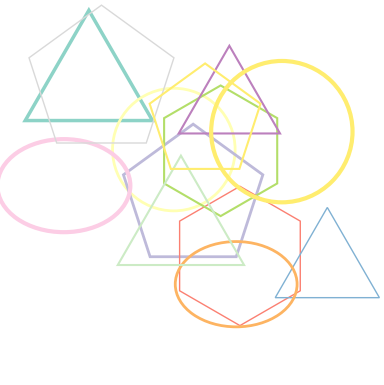[{"shape": "triangle", "thickness": 2.5, "radius": 0.95, "center": [0.231, 0.782]}, {"shape": "circle", "thickness": 2, "radius": 0.8, "center": [0.451, 0.612]}, {"shape": "pentagon", "thickness": 2, "radius": 0.95, "center": [0.502, 0.487]}, {"shape": "hexagon", "thickness": 1, "radius": 0.9, "center": [0.623, 0.335]}, {"shape": "triangle", "thickness": 1, "radius": 0.78, "center": [0.85, 0.305]}, {"shape": "oval", "thickness": 2, "radius": 0.79, "center": [0.613, 0.262]}, {"shape": "hexagon", "thickness": 1.5, "radius": 0.85, "center": [0.573, 0.608]}, {"shape": "oval", "thickness": 3, "radius": 0.86, "center": [0.166, 0.518]}, {"shape": "pentagon", "thickness": 1, "radius": 0.99, "center": [0.264, 0.789]}, {"shape": "triangle", "thickness": 1.5, "radius": 0.76, "center": [0.596, 0.729]}, {"shape": "triangle", "thickness": 1.5, "radius": 0.95, "center": [0.47, 0.406]}, {"shape": "pentagon", "thickness": 1.5, "radius": 0.76, "center": [0.533, 0.684]}, {"shape": "circle", "thickness": 3, "radius": 0.92, "center": [0.732, 0.658]}]